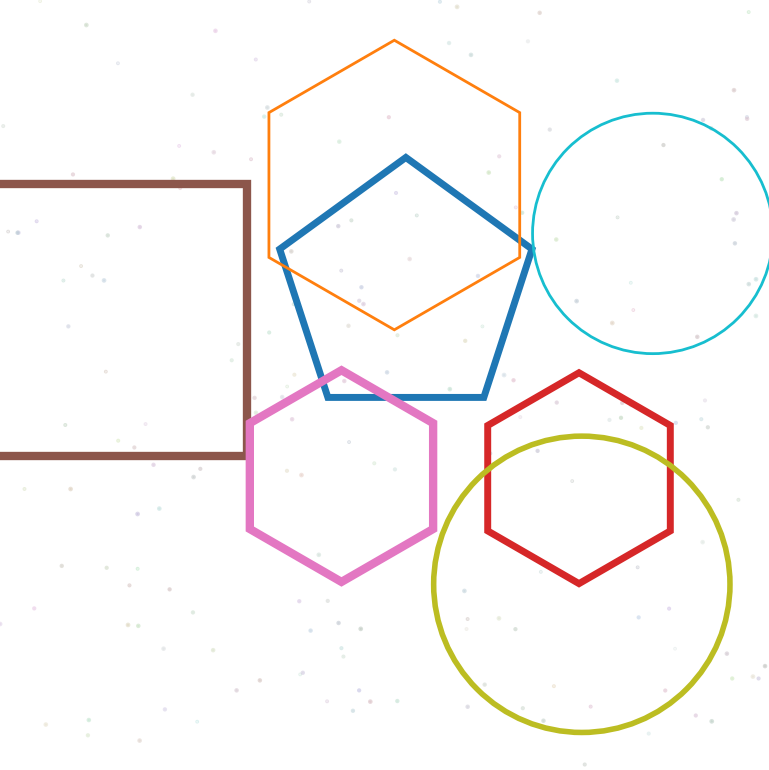[{"shape": "pentagon", "thickness": 2.5, "radius": 0.86, "center": [0.527, 0.623]}, {"shape": "hexagon", "thickness": 1, "radius": 0.94, "center": [0.512, 0.76]}, {"shape": "hexagon", "thickness": 2.5, "radius": 0.68, "center": [0.752, 0.379]}, {"shape": "square", "thickness": 3, "radius": 0.88, "center": [0.143, 0.584]}, {"shape": "hexagon", "thickness": 3, "radius": 0.69, "center": [0.443, 0.382]}, {"shape": "circle", "thickness": 2, "radius": 0.96, "center": [0.756, 0.241]}, {"shape": "circle", "thickness": 1, "radius": 0.78, "center": [0.848, 0.697]}]